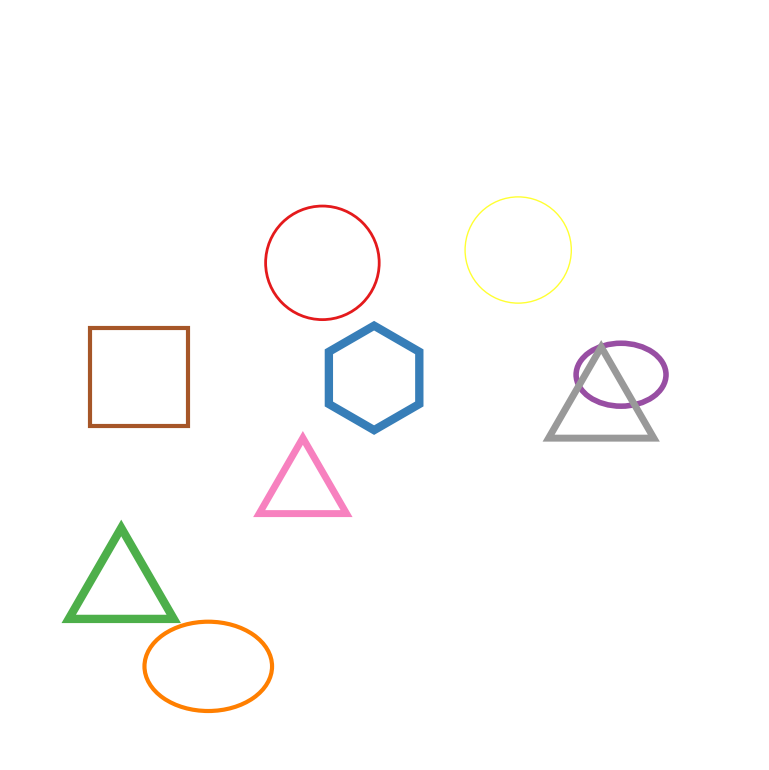[{"shape": "circle", "thickness": 1, "radius": 0.37, "center": [0.419, 0.659]}, {"shape": "hexagon", "thickness": 3, "radius": 0.34, "center": [0.486, 0.509]}, {"shape": "triangle", "thickness": 3, "radius": 0.39, "center": [0.157, 0.236]}, {"shape": "oval", "thickness": 2, "radius": 0.29, "center": [0.807, 0.513]}, {"shape": "oval", "thickness": 1.5, "radius": 0.41, "center": [0.27, 0.135]}, {"shape": "circle", "thickness": 0.5, "radius": 0.34, "center": [0.673, 0.675]}, {"shape": "square", "thickness": 1.5, "radius": 0.32, "center": [0.181, 0.511]}, {"shape": "triangle", "thickness": 2.5, "radius": 0.33, "center": [0.393, 0.366]}, {"shape": "triangle", "thickness": 2.5, "radius": 0.39, "center": [0.781, 0.47]}]